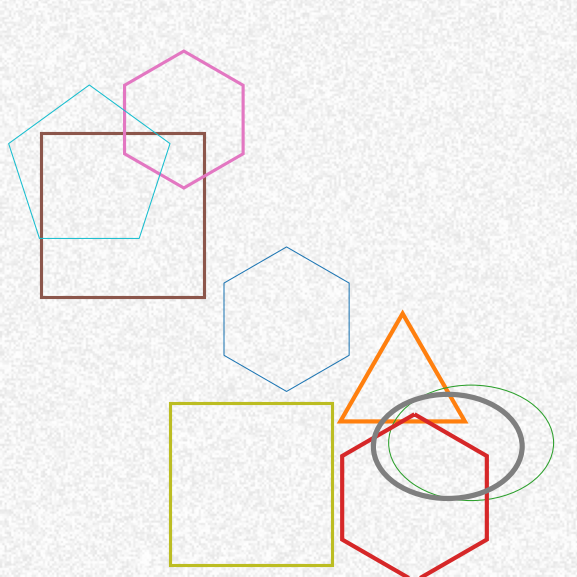[{"shape": "hexagon", "thickness": 0.5, "radius": 0.63, "center": [0.496, 0.446]}, {"shape": "triangle", "thickness": 2, "radius": 0.62, "center": [0.697, 0.332]}, {"shape": "oval", "thickness": 0.5, "radius": 0.71, "center": [0.816, 0.232]}, {"shape": "hexagon", "thickness": 2, "radius": 0.72, "center": [0.718, 0.137]}, {"shape": "square", "thickness": 1.5, "radius": 0.71, "center": [0.212, 0.627]}, {"shape": "hexagon", "thickness": 1.5, "radius": 0.59, "center": [0.318, 0.792]}, {"shape": "oval", "thickness": 2.5, "radius": 0.64, "center": [0.775, 0.226]}, {"shape": "square", "thickness": 1.5, "radius": 0.7, "center": [0.435, 0.161]}, {"shape": "pentagon", "thickness": 0.5, "radius": 0.73, "center": [0.155, 0.705]}]